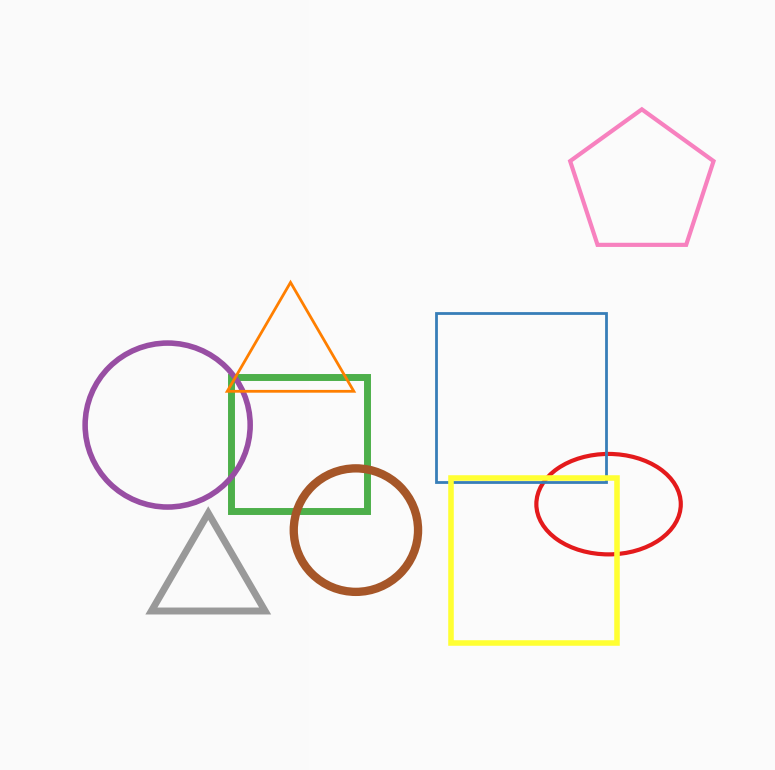[{"shape": "oval", "thickness": 1.5, "radius": 0.47, "center": [0.785, 0.345]}, {"shape": "square", "thickness": 1, "radius": 0.55, "center": [0.672, 0.484]}, {"shape": "square", "thickness": 2.5, "radius": 0.44, "center": [0.386, 0.424]}, {"shape": "circle", "thickness": 2, "radius": 0.53, "center": [0.216, 0.448]}, {"shape": "triangle", "thickness": 1, "radius": 0.47, "center": [0.375, 0.539]}, {"shape": "square", "thickness": 2, "radius": 0.54, "center": [0.689, 0.272]}, {"shape": "circle", "thickness": 3, "radius": 0.4, "center": [0.459, 0.312]}, {"shape": "pentagon", "thickness": 1.5, "radius": 0.49, "center": [0.828, 0.761]}, {"shape": "triangle", "thickness": 2.5, "radius": 0.42, "center": [0.269, 0.249]}]